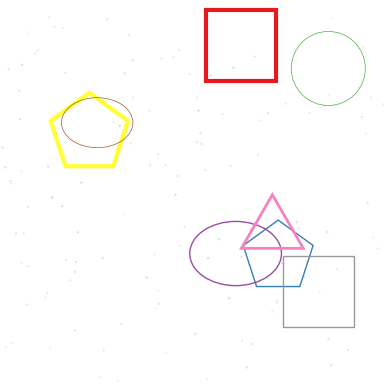[{"shape": "square", "thickness": 3, "radius": 0.46, "center": [0.626, 0.882]}, {"shape": "pentagon", "thickness": 1, "radius": 0.48, "center": [0.723, 0.333]}, {"shape": "circle", "thickness": 0.5, "radius": 0.48, "center": [0.853, 0.822]}, {"shape": "oval", "thickness": 1, "radius": 0.6, "center": [0.612, 0.341]}, {"shape": "pentagon", "thickness": 3, "radius": 0.53, "center": [0.232, 0.654]}, {"shape": "oval", "thickness": 0.5, "radius": 0.46, "center": [0.252, 0.681]}, {"shape": "triangle", "thickness": 2, "radius": 0.46, "center": [0.707, 0.401]}, {"shape": "square", "thickness": 1, "radius": 0.46, "center": [0.827, 0.243]}]